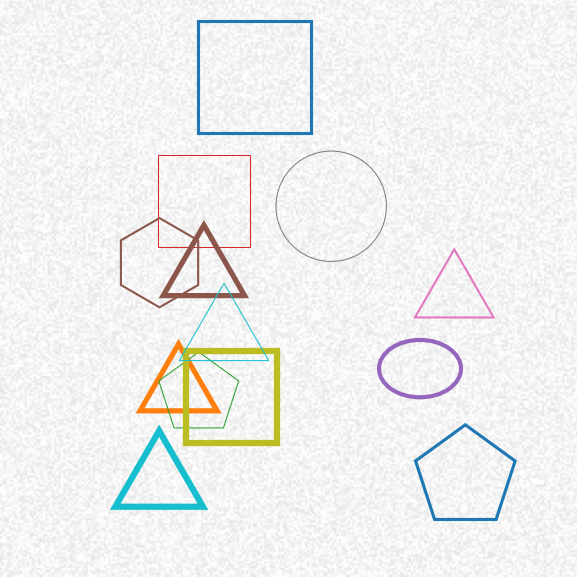[{"shape": "pentagon", "thickness": 1.5, "radius": 0.45, "center": [0.806, 0.173]}, {"shape": "square", "thickness": 1.5, "radius": 0.49, "center": [0.44, 0.866]}, {"shape": "triangle", "thickness": 2.5, "radius": 0.39, "center": [0.309, 0.326]}, {"shape": "pentagon", "thickness": 0.5, "radius": 0.36, "center": [0.344, 0.317]}, {"shape": "square", "thickness": 0.5, "radius": 0.4, "center": [0.353, 0.651]}, {"shape": "oval", "thickness": 2, "radius": 0.35, "center": [0.727, 0.361]}, {"shape": "hexagon", "thickness": 1, "radius": 0.39, "center": [0.276, 0.544]}, {"shape": "triangle", "thickness": 2.5, "radius": 0.41, "center": [0.353, 0.528]}, {"shape": "triangle", "thickness": 1, "radius": 0.39, "center": [0.787, 0.489]}, {"shape": "circle", "thickness": 0.5, "radius": 0.48, "center": [0.574, 0.642]}, {"shape": "square", "thickness": 3, "radius": 0.4, "center": [0.401, 0.312]}, {"shape": "triangle", "thickness": 0.5, "radius": 0.45, "center": [0.388, 0.419]}, {"shape": "triangle", "thickness": 3, "radius": 0.44, "center": [0.276, 0.165]}]